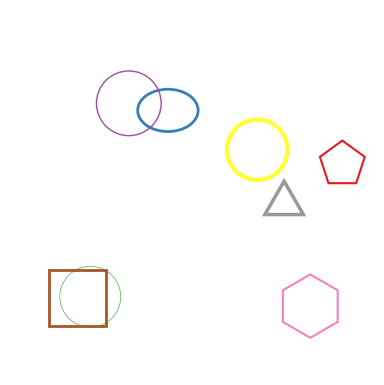[{"shape": "pentagon", "thickness": 1.5, "radius": 0.31, "center": [0.889, 0.574]}, {"shape": "oval", "thickness": 2, "radius": 0.39, "center": [0.436, 0.713]}, {"shape": "circle", "thickness": 0.5, "radius": 0.4, "center": [0.235, 0.229]}, {"shape": "circle", "thickness": 1, "radius": 0.42, "center": [0.335, 0.732]}, {"shape": "circle", "thickness": 3, "radius": 0.39, "center": [0.668, 0.611]}, {"shape": "square", "thickness": 2, "radius": 0.37, "center": [0.201, 0.227]}, {"shape": "hexagon", "thickness": 1.5, "radius": 0.41, "center": [0.806, 0.205]}, {"shape": "triangle", "thickness": 2.5, "radius": 0.29, "center": [0.738, 0.472]}]